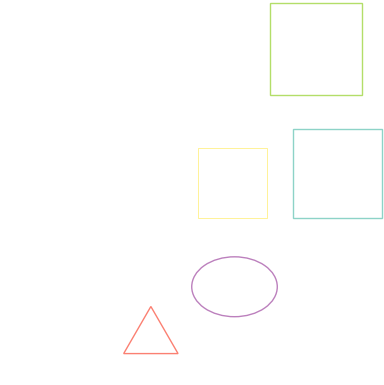[{"shape": "square", "thickness": 1, "radius": 0.58, "center": [0.876, 0.549]}, {"shape": "triangle", "thickness": 1, "radius": 0.41, "center": [0.392, 0.122]}, {"shape": "square", "thickness": 1, "radius": 0.6, "center": [0.821, 0.872]}, {"shape": "oval", "thickness": 1, "radius": 0.56, "center": [0.609, 0.255]}, {"shape": "square", "thickness": 0.5, "radius": 0.45, "center": [0.604, 0.525]}]